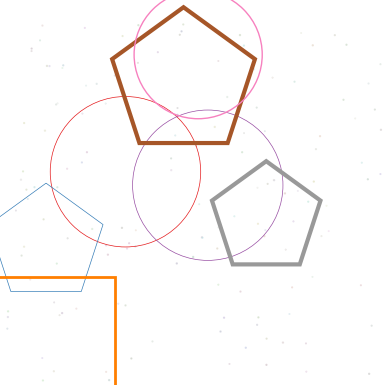[{"shape": "circle", "thickness": 0.5, "radius": 0.98, "center": [0.326, 0.554]}, {"shape": "pentagon", "thickness": 0.5, "radius": 0.78, "center": [0.12, 0.369]}, {"shape": "circle", "thickness": 0.5, "radius": 0.98, "center": [0.54, 0.519]}, {"shape": "square", "thickness": 2, "radius": 0.78, "center": [0.142, 0.123]}, {"shape": "pentagon", "thickness": 3, "radius": 0.97, "center": [0.477, 0.786]}, {"shape": "circle", "thickness": 1, "radius": 0.83, "center": [0.515, 0.858]}, {"shape": "pentagon", "thickness": 3, "radius": 0.74, "center": [0.692, 0.433]}]